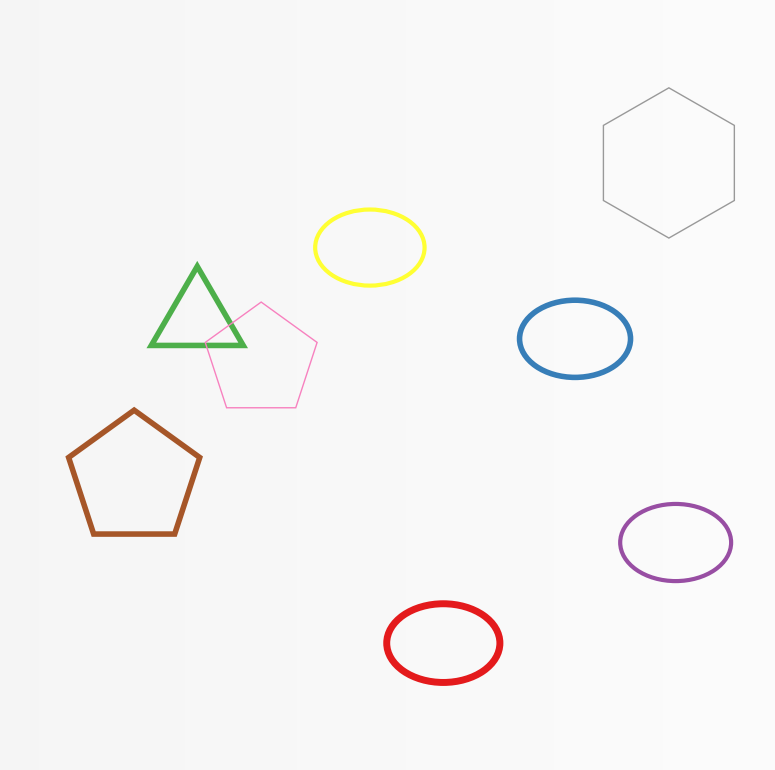[{"shape": "oval", "thickness": 2.5, "radius": 0.37, "center": [0.572, 0.165]}, {"shape": "oval", "thickness": 2, "radius": 0.36, "center": [0.742, 0.56]}, {"shape": "triangle", "thickness": 2, "radius": 0.34, "center": [0.255, 0.586]}, {"shape": "oval", "thickness": 1.5, "radius": 0.36, "center": [0.872, 0.295]}, {"shape": "oval", "thickness": 1.5, "radius": 0.35, "center": [0.477, 0.678]}, {"shape": "pentagon", "thickness": 2, "radius": 0.44, "center": [0.173, 0.378]}, {"shape": "pentagon", "thickness": 0.5, "radius": 0.38, "center": [0.337, 0.532]}, {"shape": "hexagon", "thickness": 0.5, "radius": 0.49, "center": [0.863, 0.788]}]